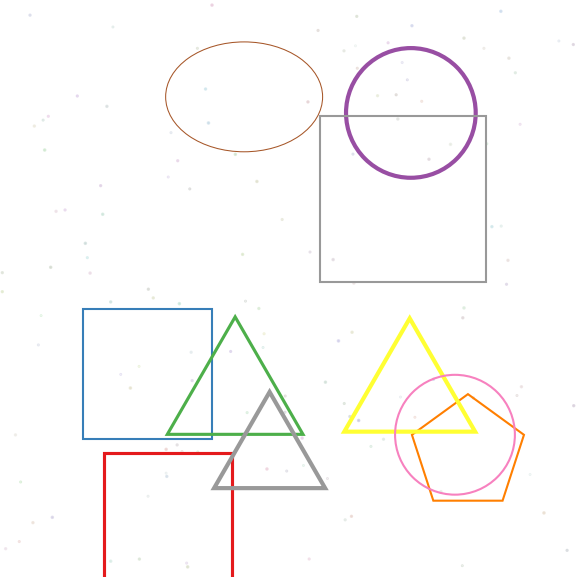[{"shape": "square", "thickness": 1.5, "radius": 0.55, "center": [0.291, 0.105]}, {"shape": "square", "thickness": 1, "radius": 0.56, "center": [0.255, 0.352]}, {"shape": "triangle", "thickness": 1.5, "radius": 0.68, "center": [0.407, 0.315]}, {"shape": "circle", "thickness": 2, "radius": 0.56, "center": [0.711, 0.804]}, {"shape": "pentagon", "thickness": 1, "radius": 0.51, "center": [0.81, 0.215]}, {"shape": "triangle", "thickness": 2, "radius": 0.65, "center": [0.709, 0.317]}, {"shape": "oval", "thickness": 0.5, "radius": 0.68, "center": [0.423, 0.831]}, {"shape": "circle", "thickness": 1, "radius": 0.52, "center": [0.788, 0.246]}, {"shape": "triangle", "thickness": 2, "radius": 0.56, "center": [0.467, 0.209]}, {"shape": "square", "thickness": 1, "radius": 0.72, "center": [0.698, 0.654]}]